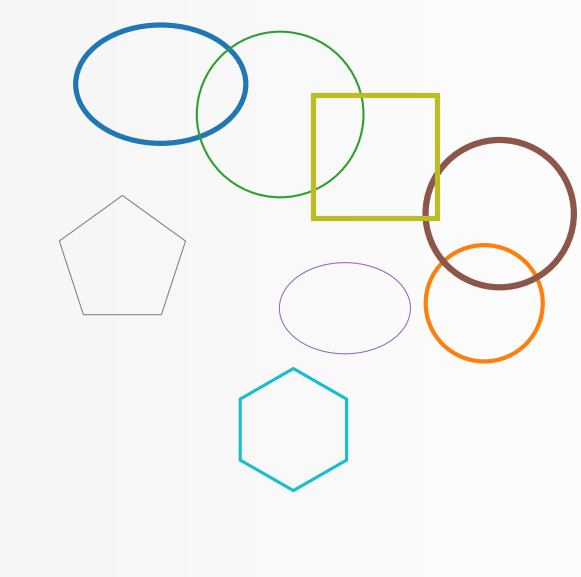[{"shape": "oval", "thickness": 2.5, "radius": 0.73, "center": [0.277, 0.853]}, {"shape": "circle", "thickness": 2, "radius": 0.5, "center": [0.833, 0.474]}, {"shape": "circle", "thickness": 1, "radius": 0.72, "center": [0.482, 0.801]}, {"shape": "oval", "thickness": 0.5, "radius": 0.56, "center": [0.593, 0.465]}, {"shape": "circle", "thickness": 3, "radius": 0.64, "center": [0.86, 0.629]}, {"shape": "pentagon", "thickness": 0.5, "radius": 0.57, "center": [0.211, 0.546]}, {"shape": "square", "thickness": 2.5, "radius": 0.53, "center": [0.646, 0.728]}, {"shape": "hexagon", "thickness": 1.5, "radius": 0.53, "center": [0.505, 0.255]}]